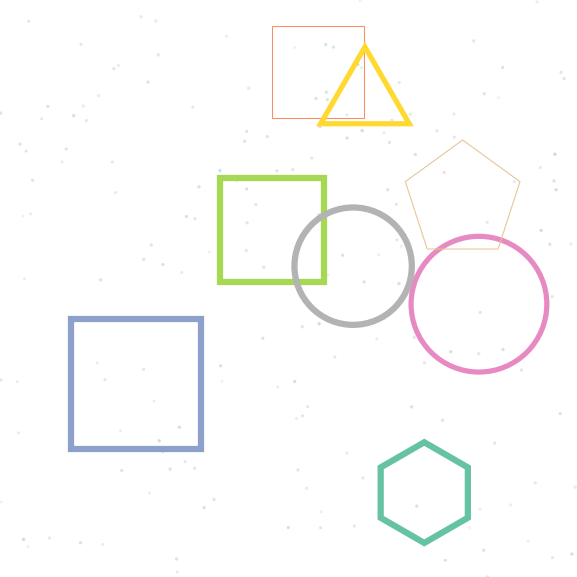[{"shape": "hexagon", "thickness": 3, "radius": 0.44, "center": [0.735, 0.146]}, {"shape": "square", "thickness": 0.5, "radius": 0.4, "center": [0.551, 0.874]}, {"shape": "square", "thickness": 3, "radius": 0.56, "center": [0.236, 0.334]}, {"shape": "circle", "thickness": 2.5, "radius": 0.59, "center": [0.829, 0.472]}, {"shape": "square", "thickness": 3, "radius": 0.45, "center": [0.471, 0.601]}, {"shape": "triangle", "thickness": 2.5, "radius": 0.44, "center": [0.632, 0.829]}, {"shape": "pentagon", "thickness": 0.5, "radius": 0.52, "center": [0.801, 0.652]}, {"shape": "circle", "thickness": 3, "radius": 0.51, "center": [0.611, 0.538]}]